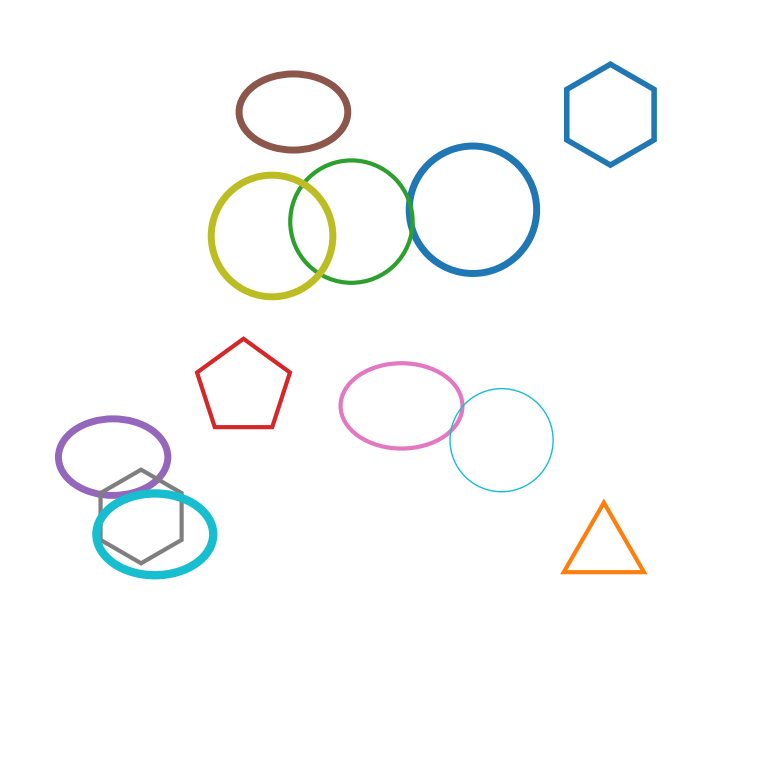[{"shape": "hexagon", "thickness": 2, "radius": 0.33, "center": [0.793, 0.851]}, {"shape": "circle", "thickness": 2.5, "radius": 0.41, "center": [0.614, 0.728]}, {"shape": "triangle", "thickness": 1.5, "radius": 0.3, "center": [0.784, 0.287]}, {"shape": "circle", "thickness": 1.5, "radius": 0.4, "center": [0.456, 0.712]}, {"shape": "pentagon", "thickness": 1.5, "radius": 0.32, "center": [0.316, 0.497]}, {"shape": "oval", "thickness": 2.5, "radius": 0.36, "center": [0.147, 0.406]}, {"shape": "oval", "thickness": 2.5, "radius": 0.35, "center": [0.381, 0.855]}, {"shape": "oval", "thickness": 1.5, "radius": 0.4, "center": [0.521, 0.473]}, {"shape": "hexagon", "thickness": 1.5, "radius": 0.3, "center": [0.183, 0.329]}, {"shape": "circle", "thickness": 2.5, "radius": 0.39, "center": [0.353, 0.694]}, {"shape": "circle", "thickness": 0.5, "radius": 0.33, "center": [0.651, 0.428]}, {"shape": "oval", "thickness": 3, "radius": 0.38, "center": [0.201, 0.306]}]